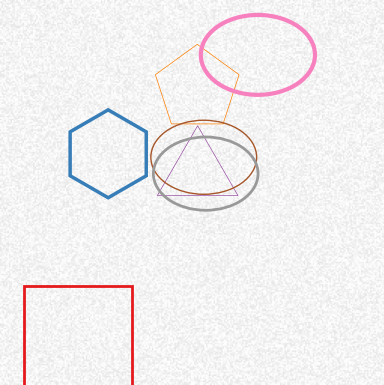[{"shape": "square", "thickness": 2, "radius": 0.7, "center": [0.203, 0.117]}, {"shape": "hexagon", "thickness": 2.5, "radius": 0.57, "center": [0.281, 0.601]}, {"shape": "triangle", "thickness": 0.5, "radius": 0.6, "center": [0.513, 0.552]}, {"shape": "pentagon", "thickness": 0.5, "radius": 0.57, "center": [0.512, 0.771]}, {"shape": "oval", "thickness": 1, "radius": 0.69, "center": [0.529, 0.592]}, {"shape": "oval", "thickness": 3, "radius": 0.74, "center": [0.67, 0.857]}, {"shape": "oval", "thickness": 2, "radius": 0.68, "center": [0.534, 0.549]}]